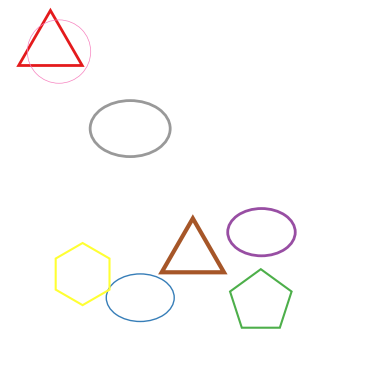[{"shape": "triangle", "thickness": 2, "radius": 0.48, "center": [0.131, 0.878]}, {"shape": "oval", "thickness": 1, "radius": 0.44, "center": [0.364, 0.227]}, {"shape": "pentagon", "thickness": 1.5, "radius": 0.42, "center": [0.677, 0.217]}, {"shape": "oval", "thickness": 2, "radius": 0.44, "center": [0.679, 0.397]}, {"shape": "hexagon", "thickness": 1.5, "radius": 0.4, "center": [0.215, 0.288]}, {"shape": "triangle", "thickness": 3, "radius": 0.47, "center": [0.501, 0.339]}, {"shape": "circle", "thickness": 0.5, "radius": 0.41, "center": [0.153, 0.866]}, {"shape": "oval", "thickness": 2, "radius": 0.52, "center": [0.338, 0.666]}]